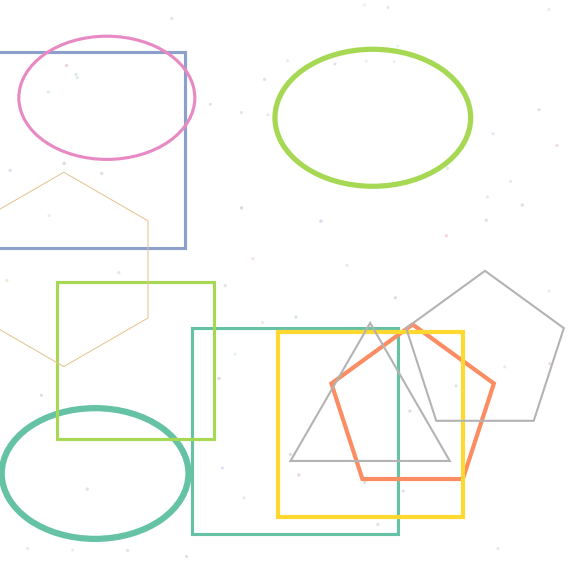[{"shape": "square", "thickness": 1.5, "radius": 0.9, "center": [0.511, 0.253]}, {"shape": "oval", "thickness": 3, "radius": 0.81, "center": [0.165, 0.179]}, {"shape": "pentagon", "thickness": 2, "radius": 0.74, "center": [0.715, 0.289]}, {"shape": "square", "thickness": 1.5, "radius": 0.85, "center": [0.151, 0.74]}, {"shape": "oval", "thickness": 1.5, "radius": 0.76, "center": [0.185, 0.83]}, {"shape": "square", "thickness": 1.5, "radius": 0.68, "center": [0.235, 0.374]}, {"shape": "oval", "thickness": 2.5, "radius": 0.85, "center": [0.646, 0.795]}, {"shape": "square", "thickness": 2, "radius": 0.8, "center": [0.642, 0.264]}, {"shape": "hexagon", "thickness": 0.5, "radius": 0.84, "center": [0.111, 0.533]}, {"shape": "pentagon", "thickness": 1, "radius": 0.72, "center": [0.84, 0.387]}, {"shape": "triangle", "thickness": 1, "radius": 0.8, "center": [0.641, 0.281]}]